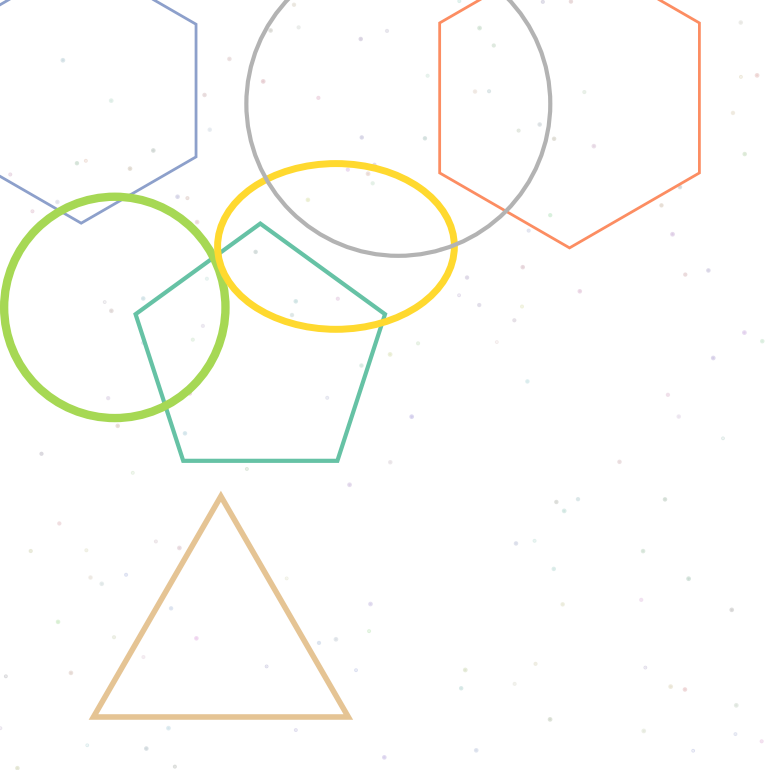[{"shape": "pentagon", "thickness": 1.5, "radius": 0.85, "center": [0.338, 0.539]}, {"shape": "hexagon", "thickness": 1, "radius": 0.97, "center": [0.74, 0.873]}, {"shape": "hexagon", "thickness": 1, "radius": 0.86, "center": [0.105, 0.882]}, {"shape": "circle", "thickness": 3, "radius": 0.72, "center": [0.149, 0.601]}, {"shape": "oval", "thickness": 2.5, "radius": 0.77, "center": [0.436, 0.68]}, {"shape": "triangle", "thickness": 2, "radius": 0.96, "center": [0.287, 0.164]}, {"shape": "circle", "thickness": 1.5, "radius": 0.99, "center": [0.517, 0.865]}]